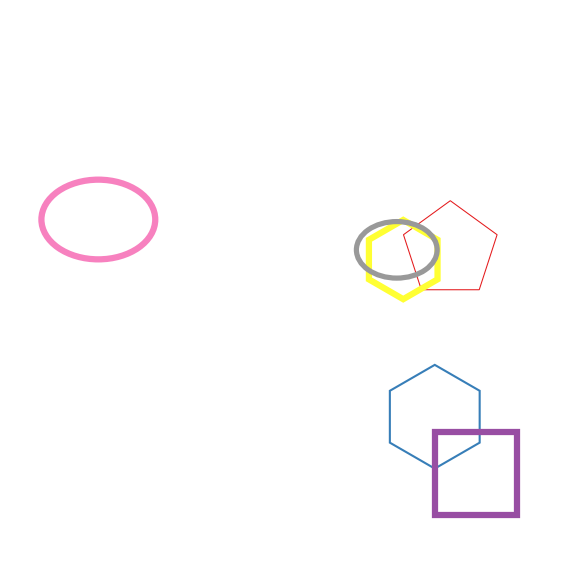[{"shape": "pentagon", "thickness": 0.5, "radius": 0.43, "center": [0.78, 0.566]}, {"shape": "hexagon", "thickness": 1, "radius": 0.45, "center": [0.753, 0.278]}, {"shape": "square", "thickness": 3, "radius": 0.36, "center": [0.824, 0.179]}, {"shape": "hexagon", "thickness": 3, "radius": 0.34, "center": [0.698, 0.55]}, {"shape": "oval", "thickness": 3, "radius": 0.49, "center": [0.17, 0.619]}, {"shape": "oval", "thickness": 2.5, "radius": 0.35, "center": [0.687, 0.567]}]